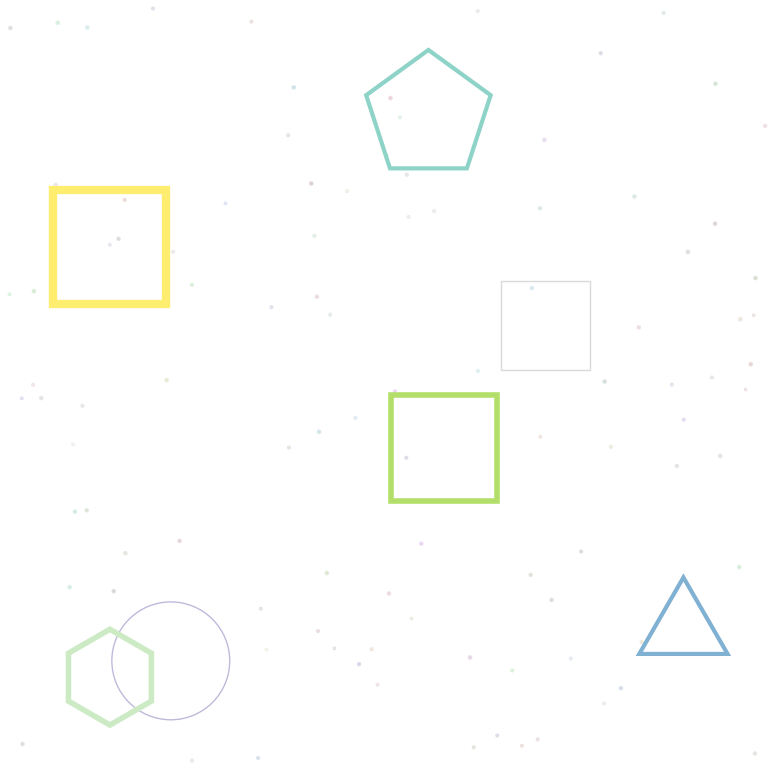[{"shape": "pentagon", "thickness": 1.5, "radius": 0.42, "center": [0.556, 0.85]}, {"shape": "circle", "thickness": 0.5, "radius": 0.38, "center": [0.222, 0.142]}, {"shape": "triangle", "thickness": 1.5, "radius": 0.33, "center": [0.888, 0.184]}, {"shape": "square", "thickness": 2, "radius": 0.34, "center": [0.577, 0.419]}, {"shape": "square", "thickness": 0.5, "radius": 0.29, "center": [0.708, 0.577]}, {"shape": "hexagon", "thickness": 2, "radius": 0.31, "center": [0.143, 0.121]}, {"shape": "square", "thickness": 3, "radius": 0.37, "center": [0.142, 0.679]}]